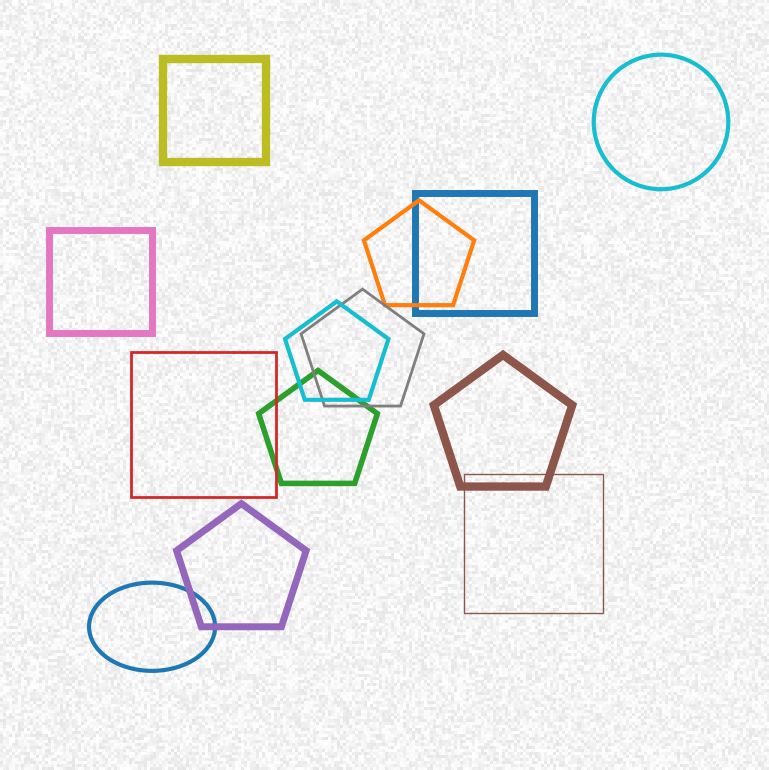[{"shape": "oval", "thickness": 1.5, "radius": 0.41, "center": [0.198, 0.186]}, {"shape": "square", "thickness": 2.5, "radius": 0.39, "center": [0.616, 0.671]}, {"shape": "pentagon", "thickness": 1.5, "radius": 0.38, "center": [0.544, 0.665]}, {"shape": "pentagon", "thickness": 2, "radius": 0.41, "center": [0.413, 0.438]}, {"shape": "square", "thickness": 1, "radius": 0.47, "center": [0.265, 0.449]}, {"shape": "pentagon", "thickness": 2.5, "radius": 0.44, "center": [0.313, 0.258]}, {"shape": "pentagon", "thickness": 3, "radius": 0.47, "center": [0.653, 0.445]}, {"shape": "square", "thickness": 0.5, "radius": 0.45, "center": [0.693, 0.294]}, {"shape": "square", "thickness": 2.5, "radius": 0.33, "center": [0.131, 0.635]}, {"shape": "pentagon", "thickness": 1, "radius": 0.42, "center": [0.471, 0.541]}, {"shape": "square", "thickness": 3, "radius": 0.33, "center": [0.279, 0.857]}, {"shape": "circle", "thickness": 1.5, "radius": 0.44, "center": [0.858, 0.842]}, {"shape": "pentagon", "thickness": 1.5, "radius": 0.35, "center": [0.437, 0.538]}]